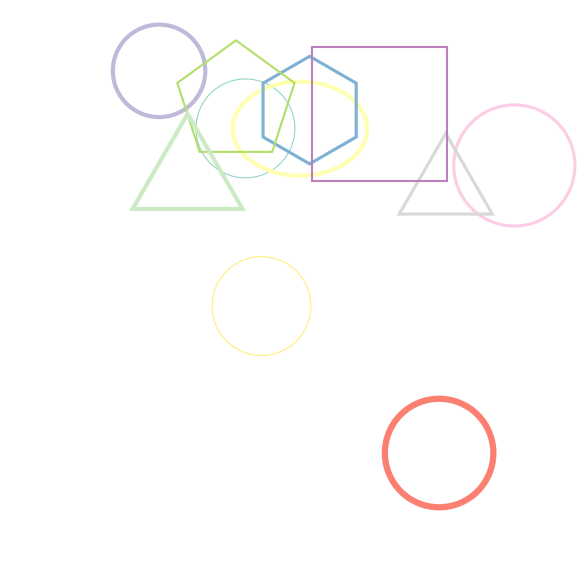[{"shape": "circle", "thickness": 0.5, "radius": 0.43, "center": [0.425, 0.777]}, {"shape": "oval", "thickness": 2, "radius": 0.58, "center": [0.519, 0.776]}, {"shape": "circle", "thickness": 2, "radius": 0.4, "center": [0.275, 0.876]}, {"shape": "circle", "thickness": 3, "radius": 0.47, "center": [0.76, 0.215]}, {"shape": "hexagon", "thickness": 1.5, "radius": 0.47, "center": [0.536, 0.809]}, {"shape": "pentagon", "thickness": 1, "radius": 0.53, "center": [0.409, 0.822]}, {"shape": "circle", "thickness": 1.5, "radius": 0.52, "center": [0.891, 0.713]}, {"shape": "triangle", "thickness": 1.5, "radius": 0.47, "center": [0.772, 0.675]}, {"shape": "square", "thickness": 1, "radius": 0.58, "center": [0.658, 0.802]}, {"shape": "triangle", "thickness": 2, "radius": 0.55, "center": [0.325, 0.692]}, {"shape": "circle", "thickness": 0.5, "radius": 0.43, "center": [0.453, 0.469]}]